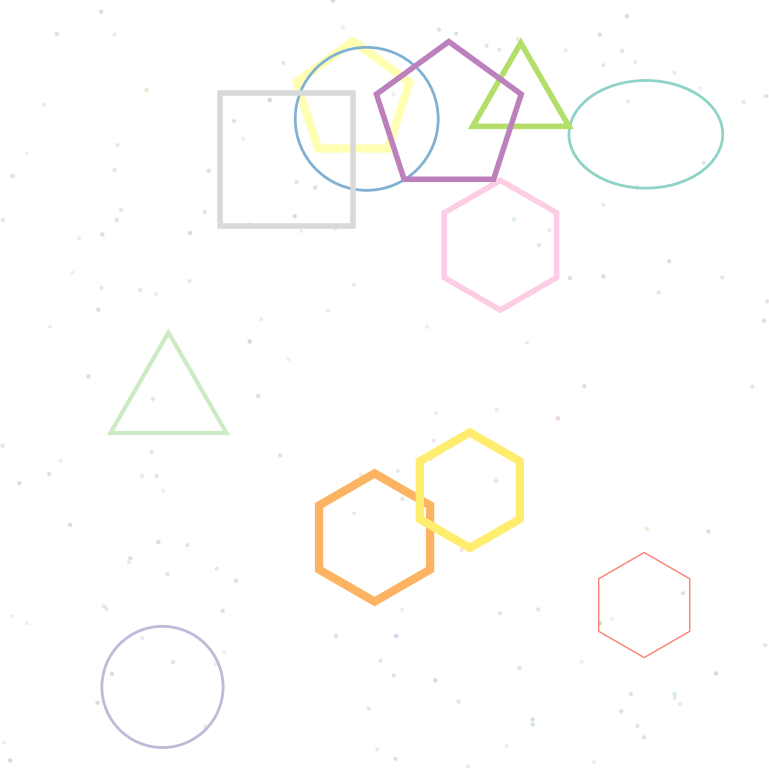[{"shape": "oval", "thickness": 1, "radius": 0.5, "center": [0.839, 0.826]}, {"shape": "pentagon", "thickness": 3, "radius": 0.39, "center": [0.458, 0.869]}, {"shape": "circle", "thickness": 1, "radius": 0.39, "center": [0.211, 0.108]}, {"shape": "hexagon", "thickness": 0.5, "radius": 0.34, "center": [0.837, 0.214]}, {"shape": "circle", "thickness": 1, "radius": 0.46, "center": [0.476, 0.846]}, {"shape": "hexagon", "thickness": 3, "radius": 0.42, "center": [0.486, 0.302]}, {"shape": "triangle", "thickness": 2, "radius": 0.36, "center": [0.676, 0.872]}, {"shape": "hexagon", "thickness": 2, "radius": 0.42, "center": [0.65, 0.682]}, {"shape": "square", "thickness": 2, "radius": 0.43, "center": [0.372, 0.793]}, {"shape": "pentagon", "thickness": 2, "radius": 0.49, "center": [0.583, 0.847]}, {"shape": "triangle", "thickness": 1.5, "radius": 0.44, "center": [0.219, 0.481]}, {"shape": "hexagon", "thickness": 3, "radius": 0.38, "center": [0.61, 0.363]}]